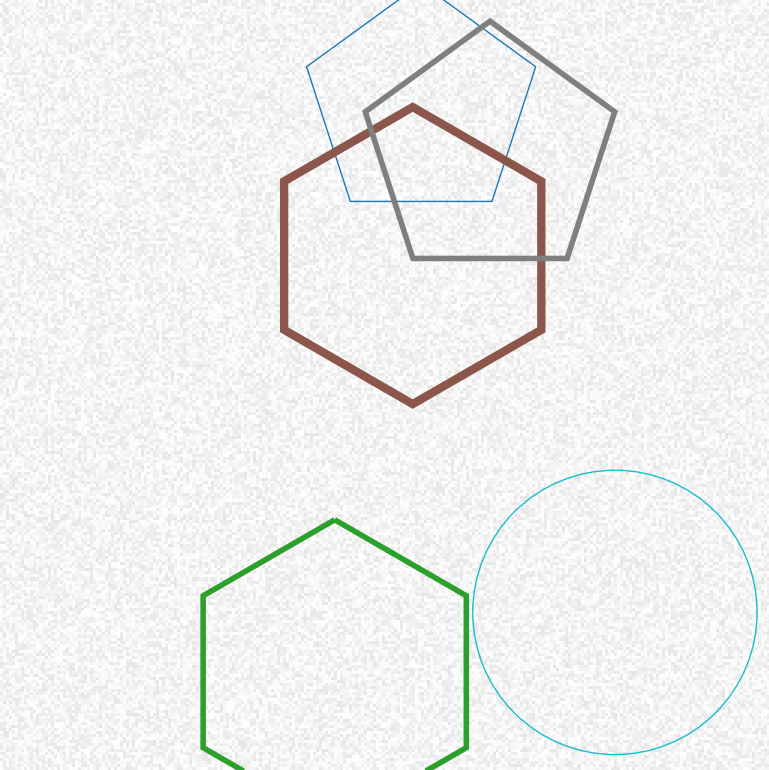[{"shape": "pentagon", "thickness": 0.5, "radius": 0.78, "center": [0.547, 0.865]}, {"shape": "hexagon", "thickness": 2, "radius": 0.99, "center": [0.435, 0.128]}, {"shape": "hexagon", "thickness": 3, "radius": 0.96, "center": [0.536, 0.668]}, {"shape": "pentagon", "thickness": 2, "radius": 0.85, "center": [0.636, 0.802]}, {"shape": "circle", "thickness": 0.5, "radius": 0.92, "center": [0.799, 0.205]}]